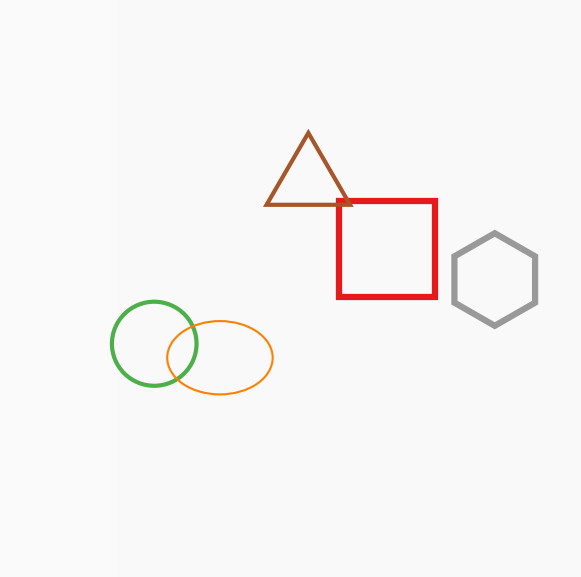[{"shape": "square", "thickness": 3, "radius": 0.41, "center": [0.665, 0.568]}, {"shape": "circle", "thickness": 2, "radius": 0.36, "center": [0.265, 0.404]}, {"shape": "oval", "thickness": 1, "radius": 0.45, "center": [0.378, 0.38]}, {"shape": "triangle", "thickness": 2, "radius": 0.41, "center": [0.53, 0.686]}, {"shape": "hexagon", "thickness": 3, "radius": 0.4, "center": [0.851, 0.515]}]